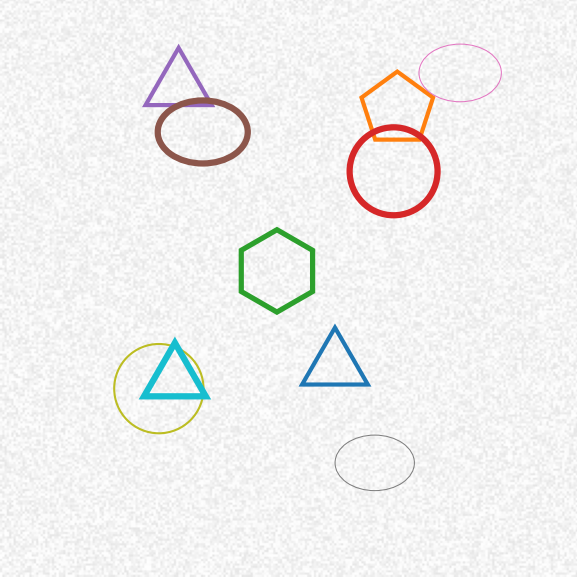[{"shape": "triangle", "thickness": 2, "radius": 0.33, "center": [0.58, 0.366]}, {"shape": "pentagon", "thickness": 2, "radius": 0.33, "center": [0.688, 0.81]}, {"shape": "hexagon", "thickness": 2.5, "radius": 0.36, "center": [0.48, 0.53]}, {"shape": "circle", "thickness": 3, "radius": 0.38, "center": [0.682, 0.703]}, {"shape": "triangle", "thickness": 2, "radius": 0.33, "center": [0.309, 0.85]}, {"shape": "oval", "thickness": 3, "radius": 0.39, "center": [0.351, 0.771]}, {"shape": "oval", "thickness": 0.5, "radius": 0.36, "center": [0.797, 0.873]}, {"shape": "oval", "thickness": 0.5, "radius": 0.34, "center": [0.649, 0.198]}, {"shape": "circle", "thickness": 1, "radius": 0.39, "center": [0.275, 0.326]}, {"shape": "triangle", "thickness": 3, "radius": 0.31, "center": [0.303, 0.344]}]